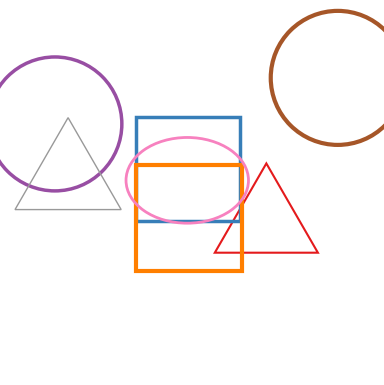[{"shape": "triangle", "thickness": 1.5, "radius": 0.77, "center": [0.692, 0.421]}, {"shape": "square", "thickness": 2.5, "radius": 0.68, "center": [0.488, 0.56]}, {"shape": "circle", "thickness": 2.5, "radius": 0.87, "center": [0.143, 0.678]}, {"shape": "square", "thickness": 3, "radius": 0.69, "center": [0.491, 0.433]}, {"shape": "circle", "thickness": 3, "radius": 0.87, "center": [0.877, 0.798]}, {"shape": "oval", "thickness": 2, "radius": 0.8, "center": [0.486, 0.532]}, {"shape": "triangle", "thickness": 1, "radius": 0.8, "center": [0.177, 0.535]}]